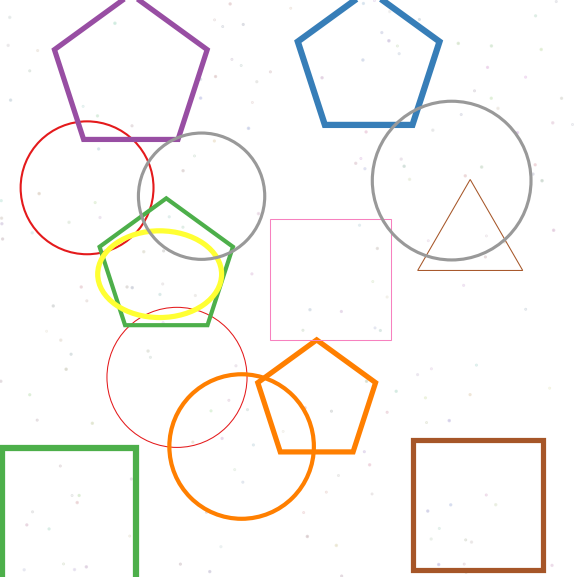[{"shape": "circle", "thickness": 1, "radius": 0.58, "center": [0.151, 0.674]}, {"shape": "circle", "thickness": 0.5, "radius": 0.61, "center": [0.306, 0.346]}, {"shape": "pentagon", "thickness": 3, "radius": 0.65, "center": [0.638, 0.887]}, {"shape": "pentagon", "thickness": 2, "radius": 0.61, "center": [0.288, 0.534]}, {"shape": "square", "thickness": 3, "radius": 0.58, "center": [0.119, 0.108]}, {"shape": "pentagon", "thickness": 2.5, "radius": 0.7, "center": [0.227, 0.87]}, {"shape": "circle", "thickness": 2, "radius": 0.63, "center": [0.418, 0.226]}, {"shape": "pentagon", "thickness": 2.5, "radius": 0.54, "center": [0.548, 0.303]}, {"shape": "oval", "thickness": 2.5, "radius": 0.54, "center": [0.276, 0.524]}, {"shape": "square", "thickness": 2.5, "radius": 0.56, "center": [0.828, 0.125]}, {"shape": "triangle", "thickness": 0.5, "radius": 0.53, "center": [0.814, 0.583]}, {"shape": "square", "thickness": 0.5, "radius": 0.52, "center": [0.573, 0.516]}, {"shape": "circle", "thickness": 1.5, "radius": 0.55, "center": [0.349, 0.659]}, {"shape": "circle", "thickness": 1.5, "radius": 0.69, "center": [0.782, 0.686]}]